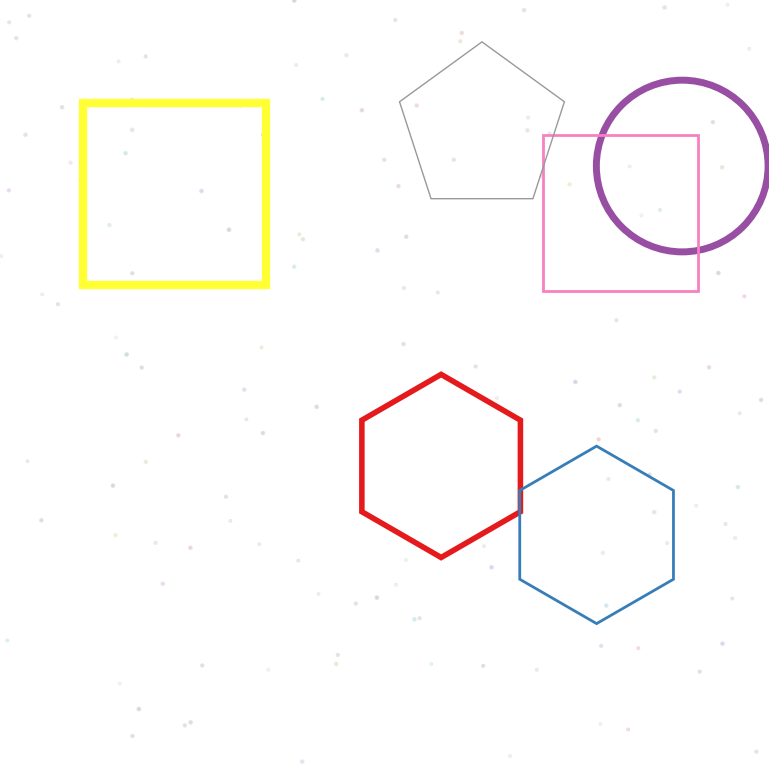[{"shape": "hexagon", "thickness": 2, "radius": 0.59, "center": [0.573, 0.395]}, {"shape": "hexagon", "thickness": 1, "radius": 0.58, "center": [0.775, 0.305]}, {"shape": "circle", "thickness": 2.5, "radius": 0.56, "center": [0.886, 0.784]}, {"shape": "square", "thickness": 3, "radius": 0.59, "center": [0.227, 0.748]}, {"shape": "square", "thickness": 1, "radius": 0.5, "center": [0.806, 0.723]}, {"shape": "pentagon", "thickness": 0.5, "radius": 0.56, "center": [0.626, 0.833]}]